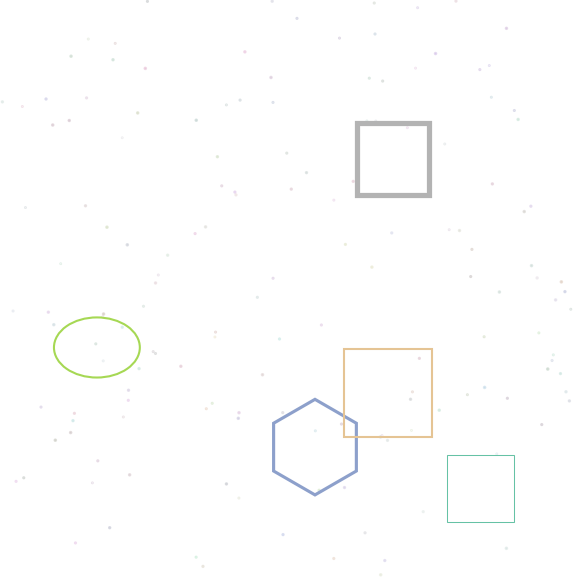[{"shape": "square", "thickness": 0.5, "radius": 0.29, "center": [0.832, 0.153]}, {"shape": "hexagon", "thickness": 1.5, "radius": 0.41, "center": [0.545, 0.225]}, {"shape": "oval", "thickness": 1, "radius": 0.37, "center": [0.168, 0.397]}, {"shape": "square", "thickness": 1, "radius": 0.38, "center": [0.672, 0.318]}, {"shape": "square", "thickness": 2.5, "radius": 0.31, "center": [0.681, 0.723]}]